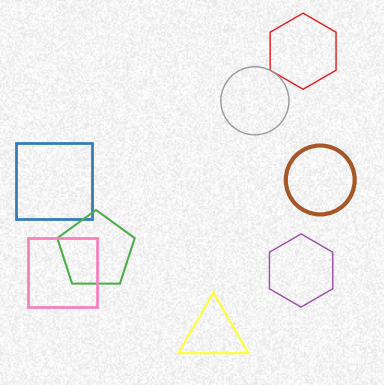[{"shape": "hexagon", "thickness": 1, "radius": 0.49, "center": [0.787, 0.867]}, {"shape": "square", "thickness": 2, "radius": 0.49, "center": [0.141, 0.53]}, {"shape": "pentagon", "thickness": 1.5, "radius": 0.53, "center": [0.249, 0.349]}, {"shape": "hexagon", "thickness": 1, "radius": 0.47, "center": [0.782, 0.297]}, {"shape": "triangle", "thickness": 1.5, "radius": 0.53, "center": [0.554, 0.135]}, {"shape": "circle", "thickness": 3, "radius": 0.45, "center": [0.832, 0.533]}, {"shape": "square", "thickness": 2, "radius": 0.45, "center": [0.162, 0.291]}, {"shape": "circle", "thickness": 1, "radius": 0.44, "center": [0.662, 0.738]}]